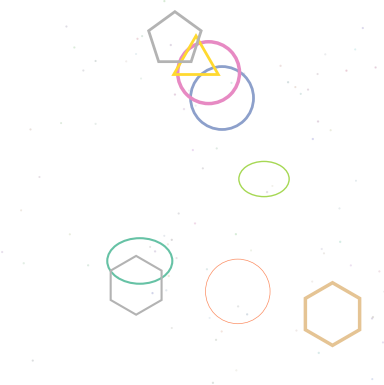[{"shape": "oval", "thickness": 1.5, "radius": 0.42, "center": [0.363, 0.322]}, {"shape": "circle", "thickness": 0.5, "radius": 0.42, "center": [0.618, 0.243]}, {"shape": "circle", "thickness": 2, "radius": 0.41, "center": [0.577, 0.745]}, {"shape": "circle", "thickness": 2.5, "radius": 0.4, "center": [0.542, 0.811]}, {"shape": "oval", "thickness": 1, "radius": 0.33, "center": [0.686, 0.535]}, {"shape": "triangle", "thickness": 2, "radius": 0.33, "center": [0.509, 0.84]}, {"shape": "hexagon", "thickness": 2.5, "radius": 0.41, "center": [0.864, 0.184]}, {"shape": "pentagon", "thickness": 2, "radius": 0.36, "center": [0.454, 0.898]}, {"shape": "hexagon", "thickness": 1.5, "radius": 0.38, "center": [0.354, 0.259]}]